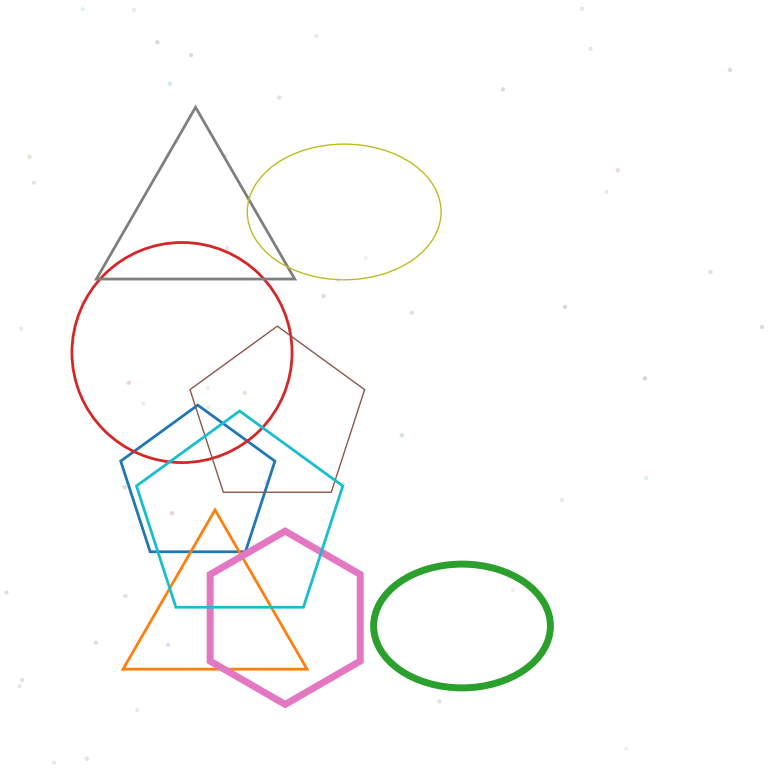[{"shape": "pentagon", "thickness": 1, "radius": 0.53, "center": [0.257, 0.369]}, {"shape": "triangle", "thickness": 1, "radius": 0.69, "center": [0.279, 0.2]}, {"shape": "oval", "thickness": 2.5, "radius": 0.57, "center": [0.6, 0.187]}, {"shape": "circle", "thickness": 1, "radius": 0.71, "center": [0.236, 0.542]}, {"shape": "pentagon", "thickness": 0.5, "radius": 0.6, "center": [0.36, 0.457]}, {"shape": "hexagon", "thickness": 2.5, "radius": 0.56, "center": [0.37, 0.198]}, {"shape": "triangle", "thickness": 1, "radius": 0.74, "center": [0.254, 0.712]}, {"shape": "oval", "thickness": 0.5, "radius": 0.63, "center": [0.447, 0.725]}, {"shape": "pentagon", "thickness": 1, "radius": 0.7, "center": [0.311, 0.325]}]